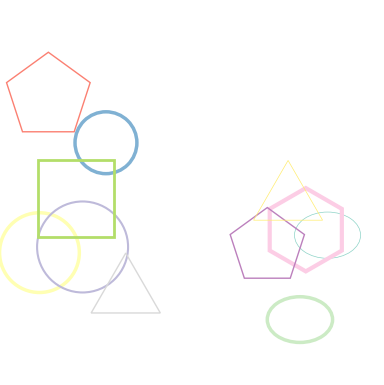[{"shape": "oval", "thickness": 0.5, "radius": 0.43, "center": [0.851, 0.389]}, {"shape": "circle", "thickness": 2.5, "radius": 0.52, "center": [0.102, 0.344]}, {"shape": "circle", "thickness": 1.5, "radius": 0.59, "center": [0.214, 0.359]}, {"shape": "pentagon", "thickness": 1, "radius": 0.57, "center": [0.126, 0.75]}, {"shape": "circle", "thickness": 2.5, "radius": 0.4, "center": [0.275, 0.629]}, {"shape": "square", "thickness": 2, "radius": 0.5, "center": [0.197, 0.484]}, {"shape": "hexagon", "thickness": 3, "radius": 0.54, "center": [0.794, 0.403]}, {"shape": "triangle", "thickness": 1, "radius": 0.52, "center": [0.327, 0.239]}, {"shape": "pentagon", "thickness": 1, "radius": 0.51, "center": [0.694, 0.359]}, {"shape": "oval", "thickness": 2.5, "radius": 0.42, "center": [0.779, 0.17]}, {"shape": "triangle", "thickness": 0.5, "radius": 0.52, "center": [0.748, 0.48]}]